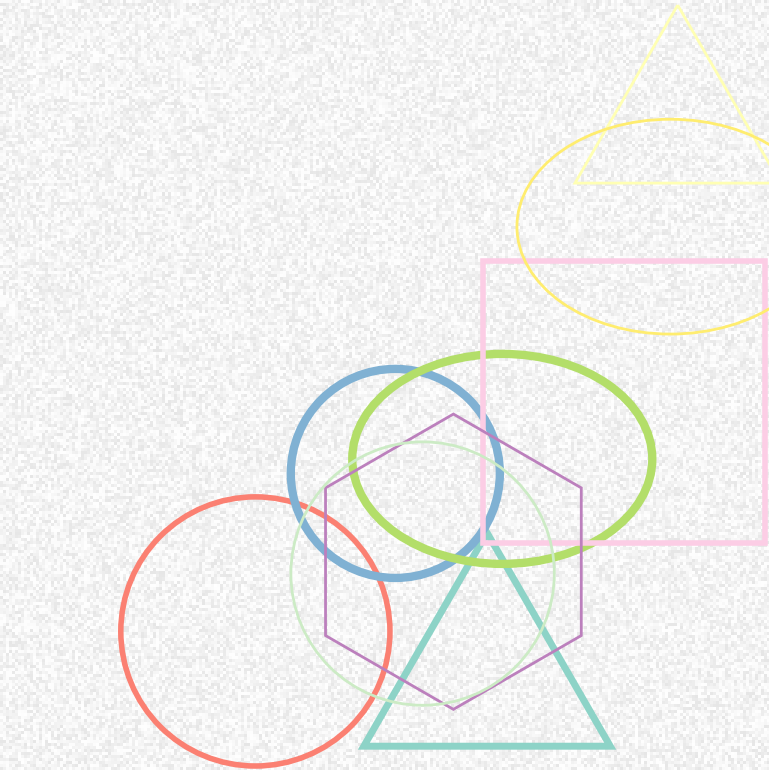[{"shape": "triangle", "thickness": 2.5, "radius": 0.92, "center": [0.633, 0.123]}, {"shape": "triangle", "thickness": 1, "radius": 0.77, "center": [0.88, 0.839]}, {"shape": "circle", "thickness": 2, "radius": 0.87, "center": [0.332, 0.18]}, {"shape": "circle", "thickness": 3, "radius": 0.68, "center": [0.513, 0.385]}, {"shape": "oval", "thickness": 3, "radius": 0.97, "center": [0.652, 0.404]}, {"shape": "square", "thickness": 2, "radius": 0.92, "center": [0.81, 0.478]}, {"shape": "hexagon", "thickness": 1, "radius": 0.96, "center": [0.589, 0.271]}, {"shape": "circle", "thickness": 1, "radius": 0.86, "center": [0.549, 0.255]}, {"shape": "oval", "thickness": 1, "radius": 1.0, "center": [0.871, 0.706]}]